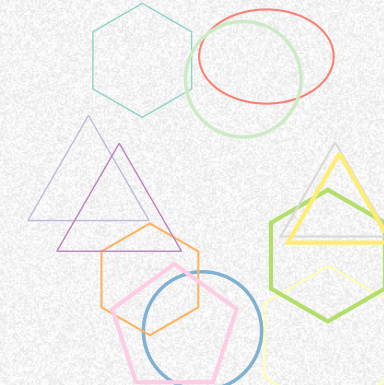[{"shape": "hexagon", "thickness": 1, "radius": 0.74, "center": [0.37, 0.843]}, {"shape": "hexagon", "thickness": 1.5, "radius": 0.96, "center": [0.853, 0.116]}, {"shape": "triangle", "thickness": 1, "radius": 0.91, "center": [0.23, 0.518]}, {"shape": "oval", "thickness": 1.5, "radius": 0.87, "center": [0.692, 0.853]}, {"shape": "circle", "thickness": 2.5, "radius": 0.77, "center": [0.526, 0.141]}, {"shape": "hexagon", "thickness": 1.5, "radius": 0.73, "center": [0.389, 0.274]}, {"shape": "hexagon", "thickness": 3, "radius": 0.85, "center": [0.852, 0.336]}, {"shape": "pentagon", "thickness": 3, "radius": 0.85, "center": [0.453, 0.145]}, {"shape": "triangle", "thickness": 1.5, "radius": 0.82, "center": [0.87, 0.467]}, {"shape": "triangle", "thickness": 1, "radius": 0.93, "center": [0.31, 0.441]}, {"shape": "circle", "thickness": 2.5, "radius": 0.75, "center": [0.632, 0.794]}, {"shape": "triangle", "thickness": 3, "radius": 0.77, "center": [0.882, 0.447]}]